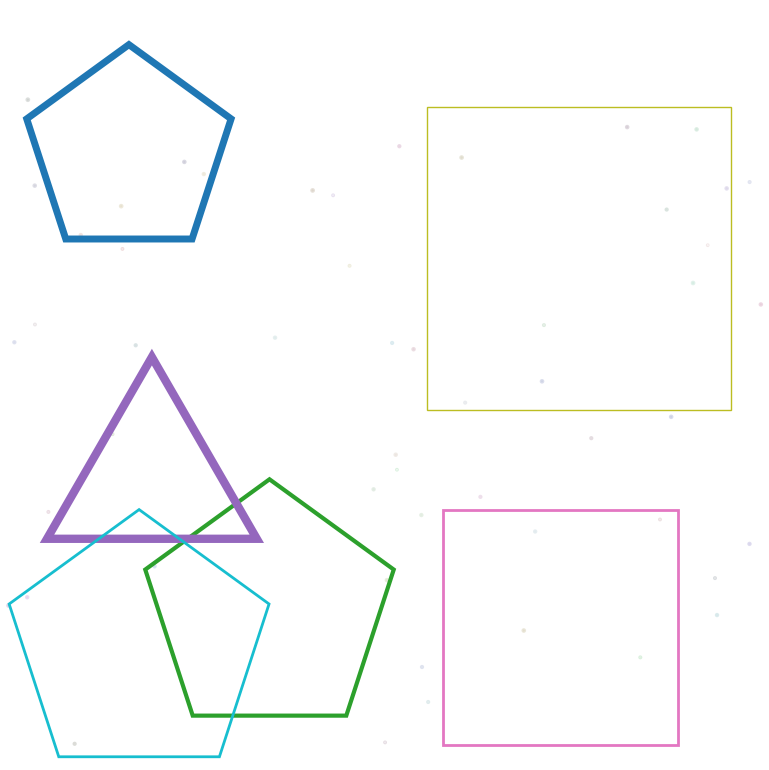[{"shape": "pentagon", "thickness": 2.5, "radius": 0.7, "center": [0.167, 0.802]}, {"shape": "pentagon", "thickness": 1.5, "radius": 0.85, "center": [0.35, 0.208]}, {"shape": "triangle", "thickness": 3, "radius": 0.79, "center": [0.197, 0.379]}, {"shape": "square", "thickness": 1, "radius": 0.76, "center": [0.728, 0.185]}, {"shape": "square", "thickness": 0.5, "radius": 0.99, "center": [0.752, 0.664]}, {"shape": "pentagon", "thickness": 1, "radius": 0.89, "center": [0.181, 0.161]}]